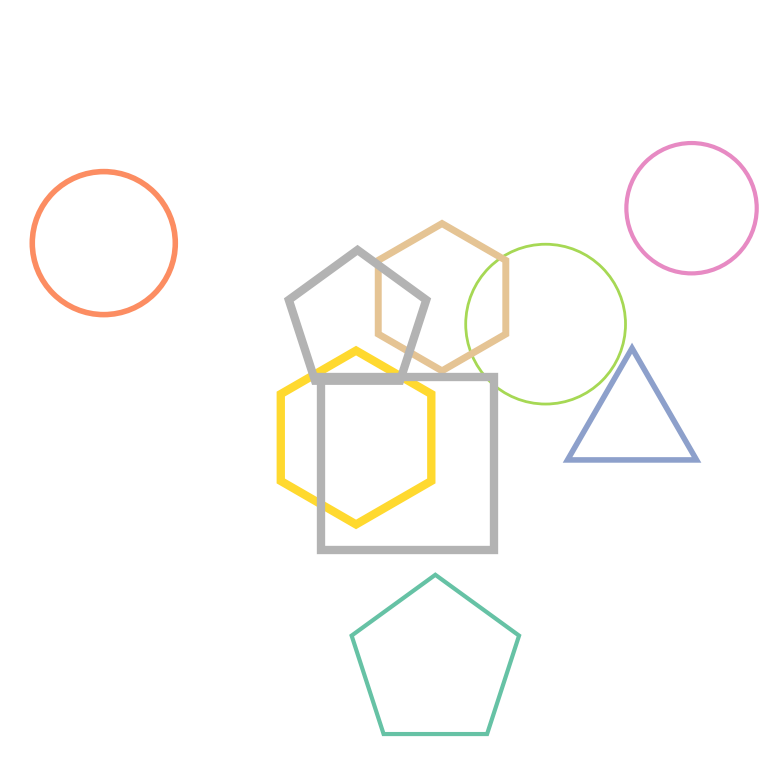[{"shape": "pentagon", "thickness": 1.5, "radius": 0.57, "center": [0.565, 0.139]}, {"shape": "circle", "thickness": 2, "radius": 0.46, "center": [0.135, 0.684]}, {"shape": "triangle", "thickness": 2, "radius": 0.48, "center": [0.821, 0.451]}, {"shape": "circle", "thickness": 1.5, "radius": 0.42, "center": [0.898, 0.73]}, {"shape": "circle", "thickness": 1, "radius": 0.52, "center": [0.709, 0.579]}, {"shape": "hexagon", "thickness": 3, "radius": 0.56, "center": [0.462, 0.432]}, {"shape": "hexagon", "thickness": 2.5, "radius": 0.48, "center": [0.574, 0.614]}, {"shape": "pentagon", "thickness": 3, "radius": 0.47, "center": [0.464, 0.581]}, {"shape": "square", "thickness": 3, "radius": 0.56, "center": [0.529, 0.398]}]